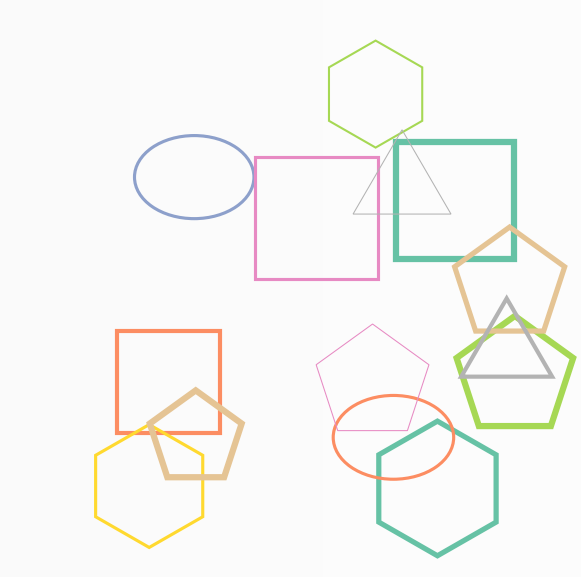[{"shape": "square", "thickness": 3, "radius": 0.51, "center": [0.783, 0.652]}, {"shape": "hexagon", "thickness": 2.5, "radius": 0.58, "center": [0.753, 0.153]}, {"shape": "square", "thickness": 2, "radius": 0.44, "center": [0.29, 0.337]}, {"shape": "oval", "thickness": 1.5, "radius": 0.52, "center": [0.677, 0.242]}, {"shape": "oval", "thickness": 1.5, "radius": 0.51, "center": [0.334, 0.692]}, {"shape": "pentagon", "thickness": 0.5, "radius": 0.51, "center": [0.641, 0.336]}, {"shape": "square", "thickness": 1.5, "radius": 0.53, "center": [0.545, 0.622]}, {"shape": "hexagon", "thickness": 1, "radius": 0.46, "center": [0.646, 0.836]}, {"shape": "pentagon", "thickness": 3, "radius": 0.53, "center": [0.886, 0.347]}, {"shape": "hexagon", "thickness": 1.5, "radius": 0.53, "center": [0.257, 0.158]}, {"shape": "pentagon", "thickness": 3, "radius": 0.42, "center": [0.337, 0.24]}, {"shape": "pentagon", "thickness": 2.5, "radius": 0.5, "center": [0.877, 0.506]}, {"shape": "triangle", "thickness": 2, "radius": 0.45, "center": [0.872, 0.392]}, {"shape": "triangle", "thickness": 0.5, "radius": 0.49, "center": [0.692, 0.677]}]